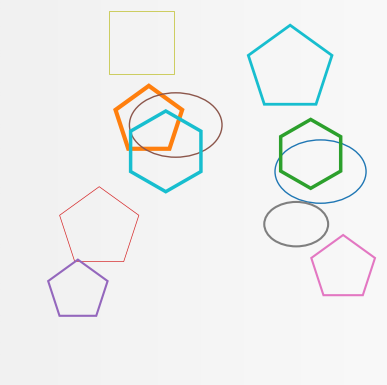[{"shape": "oval", "thickness": 1, "radius": 0.59, "center": [0.827, 0.554]}, {"shape": "pentagon", "thickness": 3, "radius": 0.45, "center": [0.384, 0.687]}, {"shape": "hexagon", "thickness": 2.5, "radius": 0.45, "center": [0.802, 0.6]}, {"shape": "pentagon", "thickness": 0.5, "radius": 0.54, "center": [0.256, 0.408]}, {"shape": "pentagon", "thickness": 1.5, "radius": 0.4, "center": [0.201, 0.245]}, {"shape": "oval", "thickness": 1, "radius": 0.6, "center": [0.453, 0.675]}, {"shape": "pentagon", "thickness": 1.5, "radius": 0.43, "center": [0.886, 0.303]}, {"shape": "oval", "thickness": 1.5, "radius": 0.41, "center": [0.764, 0.418]}, {"shape": "square", "thickness": 0.5, "radius": 0.41, "center": [0.365, 0.89]}, {"shape": "pentagon", "thickness": 2, "radius": 0.57, "center": [0.749, 0.821]}, {"shape": "hexagon", "thickness": 2.5, "radius": 0.52, "center": [0.428, 0.607]}]